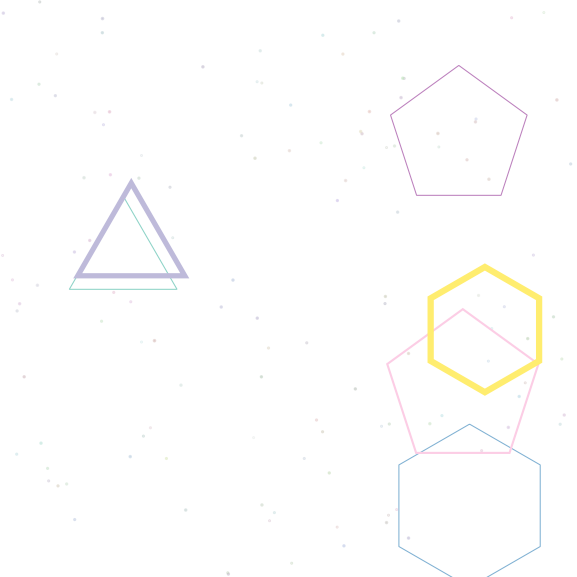[{"shape": "triangle", "thickness": 0.5, "radius": 0.54, "center": [0.213, 0.552]}, {"shape": "triangle", "thickness": 2.5, "radius": 0.53, "center": [0.227, 0.575]}, {"shape": "hexagon", "thickness": 0.5, "radius": 0.71, "center": [0.813, 0.123]}, {"shape": "pentagon", "thickness": 1, "radius": 0.69, "center": [0.801, 0.326]}, {"shape": "pentagon", "thickness": 0.5, "radius": 0.62, "center": [0.794, 0.761]}, {"shape": "hexagon", "thickness": 3, "radius": 0.54, "center": [0.84, 0.428]}]